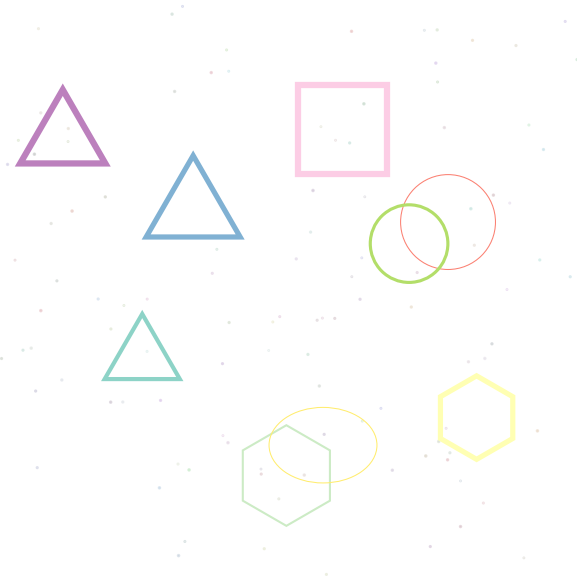[{"shape": "triangle", "thickness": 2, "radius": 0.38, "center": [0.246, 0.38]}, {"shape": "hexagon", "thickness": 2.5, "radius": 0.36, "center": [0.825, 0.276]}, {"shape": "circle", "thickness": 0.5, "radius": 0.41, "center": [0.776, 0.615]}, {"shape": "triangle", "thickness": 2.5, "radius": 0.47, "center": [0.334, 0.636]}, {"shape": "circle", "thickness": 1.5, "radius": 0.34, "center": [0.708, 0.577]}, {"shape": "square", "thickness": 3, "radius": 0.39, "center": [0.593, 0.775]}, {"shape": "triangle", "thickness": 3, "radius": 0.43, "center": [0.109, 0.759]}, {"shape": "hexagon", "thickness": 1, "radius": 0.44, "center": [0.496, 0.176]}, {"shape": "oval", "thickness": 0.5, "radius": 0.47, "center": [0.559, 0.228]}]